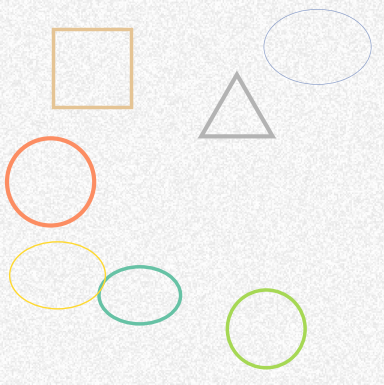[{"shape": "oval", "thickness": 2.5, "radius": 0.53, "center": [0.363, 0.233]}, {"shape": "circle", "thickness": 3, "radius": 0.57, "center": [0.131, 0.528]}, {"shape": "oval", "thickness": 0.5, "radius": 0.7, "center": [0.825, 0.878]}, {"shape": "circle", "thickness": 2.5, "radius": 0.51, "center": [0.692, 0.146]}, {"shape": "oval", "thickness": 1, "radius": 0.62, "center": [0.149, 0.285]}, {"shape": "square", "thickness": 2.5, "radius": 0.51, "center": [0.238, 0.823]}, {"shape": "triangle", "thickness": 3, "radius": 0.53, "center": [0.615, 0.699]}]